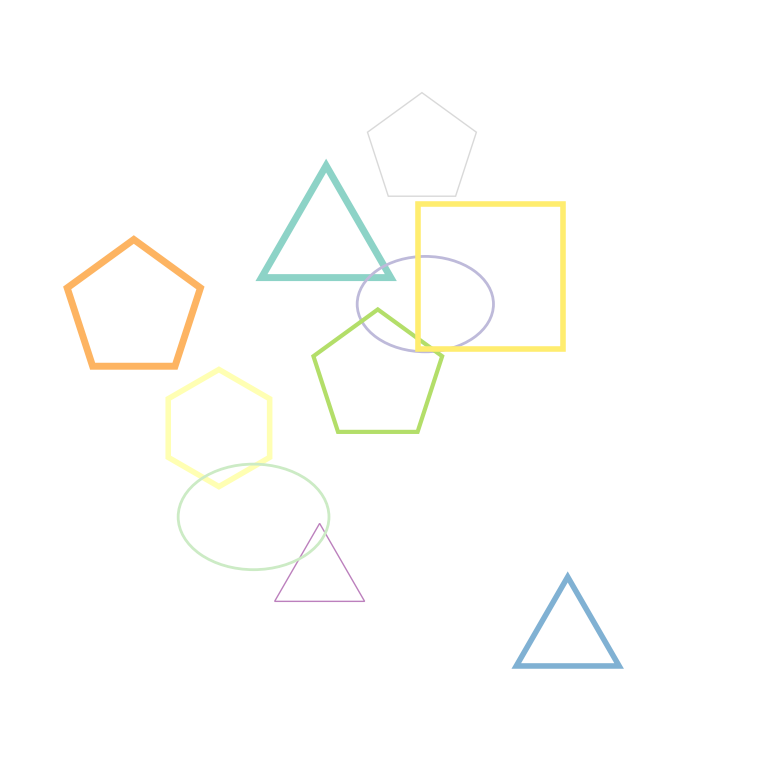[{"shape": "triangle", "thickness": 2.5, "radius": 0.48, "center": [0.424, 0.688]}, {"shape": "hexagon", "thickness": 2, "radius": 0.38, "center": [0.284, 0.444]}, {"shape": "oval", "thickness": 1, "radius": 0.44, "center": [0.552, 0.605]}, {"shape": "triangle", "thickness": 2, "radius": 0.39, "center": [0.737, 0.174]}, {"shape": "pentagon", "thickness": 2.5, "radius": 0.45, "center": [0.174, 0.598]}, {"shape": "pentagon", "thickness": 1.5, "radius": 0.44, "center": [0.491, 0.51]}, {"shape": "pentagon", "thickness": 0.5, "radius": 0.37, "center": [0.548, 0.805]}, {"shape": "triangle", "thickness": 0.5, "radius": 0.34, "center": [0.415, 0.253]}, {"shape": "oval", "thickness": 1, "radius": 0.49, "center": [0.329, 0.329]}, {"shape": "square", "thickness": 2, "radius": 0.47, "center": [0.637, 0.641]}]